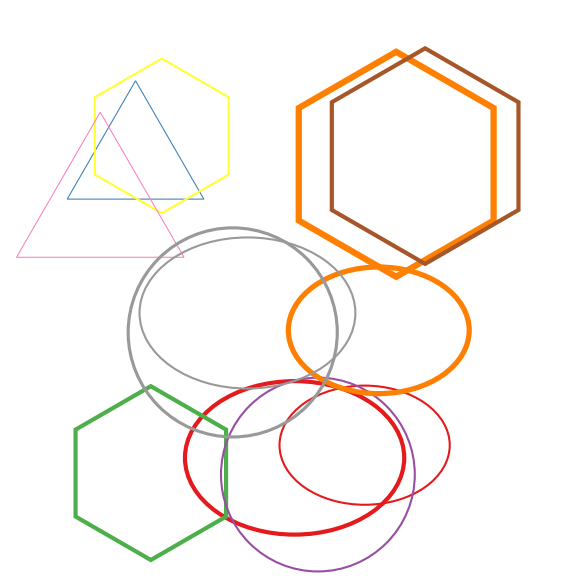[{"shape": "oval", "thickness": 2, "radius": 0.95, "center": [0.51, 0.206]}, {"shape": "oval", "thickness": 1, "radius": 0.74, "center": [0.631, 0.228]}, {"shape": "triangle", "thickness": 0.5, "radius": 0.68, "center": [0.235, 0.723]}, {"shape": "hexagon", "thickness": 2, "radius": 0.75, "center": [0.261, 0.18]}, {"shape": "circle", "thickness": 1, "radius": 0.84, "center": [0.55, 0.177]}, {"shape": "hexagon", "thickness": 3, "radius": 0.97, "center": [0.686, 0.715]}, {"shape": "oval", "thickness": 2.5, "radius": 0.78, "center": [0.656, 0.427]}, {"shape": "hexagon", "thickness": 1, "radius": 0.67, "center": [0.28, 0.764]}, {"shape": "hexagon", "thickness": 2, "radius": 0.93, "center": [0.736, 0.729]}, {"shape": "triangle", "thickness": 0.5, "radius": 0.84, "center": [0.174, 0.637]}, {"shape": "circle", "thickness": 1.5, "radius": 0.91, "center": [0.403, 0.424]}, {"shape": "oval", "thickness": 1, "radius": 0.93, "center": [0.428, 0.457]}]